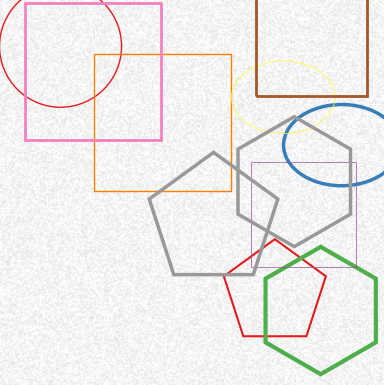[{"shape": "pentagon", "thickness": 1.5, "radius": 0.7, "center": [0.714, 0.239]}, {"shape": "circle", "thickness": 1, "radius": 0.79, "center": [0.157, 0.88]}, {"shape": "oval", "thickness": 2.5, "radius": 0.75, "center": [0.887, 0.623]}, {"shape": "hexagon", "thickness": 3, "radius": 0.83, "center": [0.833, 0.193]}, {"shape": "square", "thickness": 0.5, "radius": 0.69, "center": [0.788, 0.442]}, {"shape": "square", "thickness": 1, "radius": 0.89, "center": [0.422, 0.681]}, {"shape": "oval", "thickness": 0.5, "radius": 0.67, "center": [0.736, 0.747]}, {"shape": "square", "thickness": 2, "radius": 0.72, "center": [0.809, 0.896]}, {"shape": "square", "thickness": 2, "radius": 0.88, "center": [0.242, 0.814]}, {"shape": "pentagon", "thickness": 2.5, "radius": 0.88, "center": [0.555, 0.429]}, {"shape": "hexagon", "thickness": 2.5, "radius": 0.84, "center": [0.764, 0.528]}]